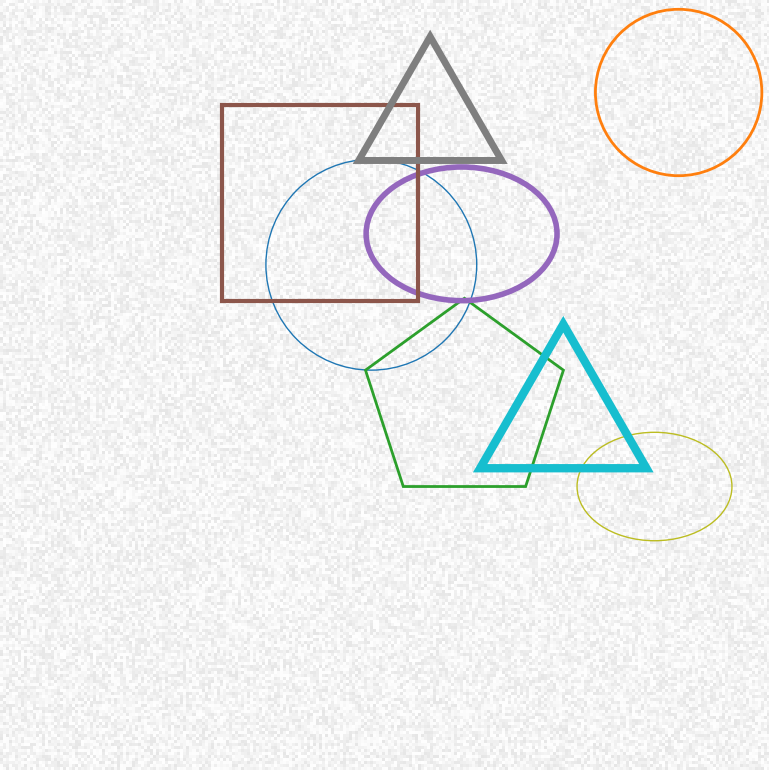[{"shape": "circle", "thickness": 0.5, "radius": 0.68, "center": [0.482, 0.656]}, {"shape": "circle", "thickness": 1, "radius": 0.54, "center": [0.881, 0.88]}, {"shape": "pentagon", "thickness": 1, "radius": 0.68, "center": [0.603, 0.477]}, {"shape": "oval", "thickness": 2, "radius": 0.62, "center": [0.599, 0.696]}, {"shape": "square", "thickness": 1.5, "radius": 0.64, "center": [0.416, 0.737]}, {"shape": "triangle", "thickness": 2.5, "radius": 0.54, "center": [0.559, 0.845]}, {"shape": "oval", "thickness": 0.5, "radius": 0.5, "center": [0.85, 0.368]}, {"shape": "triangle", "thickness": 3, "radius": 0.62, "center": [0.732, 0.454]}]